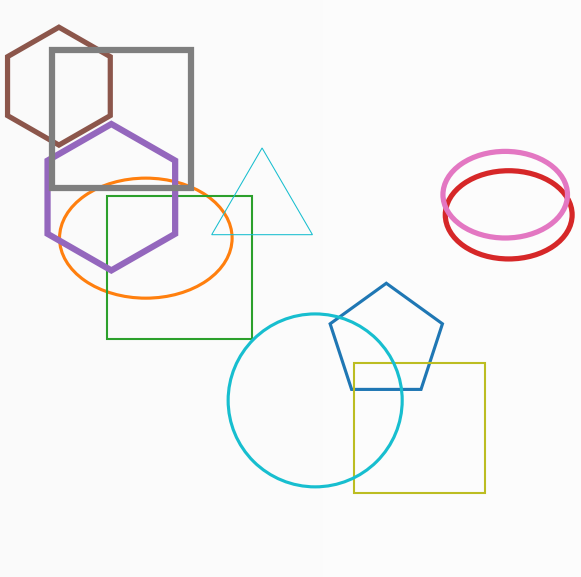[{"shape": "pentagon", "thickness": 1.5, "radius": 0.51, "center": [0.665, 0.407]}, {"shape": "oval", "thickness": 1.5, "radius": 0.74, "center": [0.251, 0.587]}, {"shape": "square", "thickness": 1, "radius": 0.62, "center": [0.309, 0.536]}, {"shape": "oval", "thickness": 2.5, "radius": 0.55, "center": [0.875, 0.627]}, {"shape": "hexagon", "thickness": 3, "radius": 0.63, "center": [0.192, 0.658]}, {"shape": "hexagon", "thickness": 2.5, "radius": 0.51, "center": [0.101, 0.85]}, {"shape": "oval", "thickness": 2.5, "radius": 0.54, "center": [0.869, 0.662]}, {"shape": "square", "thickness": 3, "radius": 0.6, "center": [0.209, 0.793]}, {"shape": "square", "thickness": 1, "radius": 0.56, "center": [0.722, 0.258]}, {"shape": "circle", "thickness": 1.5, "radius": 0.75, "center": [0.542, 0.306]}, {"shape": "triangle", "thickness": 0.5, "radius": 0.5, "center": [0.451, 0.643]}]